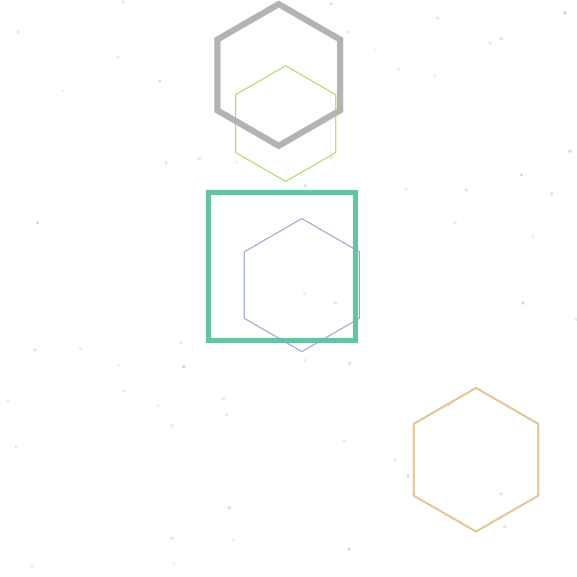[{"shape": "square", "thickness": 2.5, "radius": 0.64, "center": [0.487, 0.538]}, {"shape": "hexagon", "thickness": 0.5, "radius": 0.58, "center": [0.523, 0.505]}, {"shape": "hexagon", "thickness": 0.5, "radius": 0.5, "center": [0.495, 0.785]}, {"shape": "hexagon", "thickness": 1, "radius": 0.62, "center": [0.824, 0.203]}, {"shape": "hexagon", "thickness": 3, "radius": 0.61, "center": [0.483, 0.869]}]